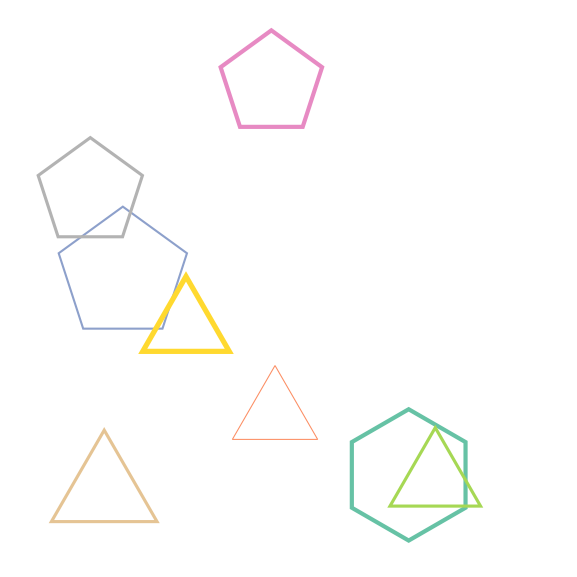[{"shape": "hexagon", "thickness": 2, "radius": 0.57, "center": [0.708, 0.177]}, {"shape": "triangle", "thickness": 0.5, "radius": 0.43, "center": [0.476, 0.281]}, {"shape": "pentagon", "thickness": 1, "radius": 0.58, "center": [0.213, 0.525]}, {"shape": "pentagon", "thickness": 2, "radius": 0.46, "center": [0.47, 0.854]}, {"shape": "triangle", "thickness": 1.5, "radius": 0.45, "center": [0.754, 0.168]}, {"shape": "triangle", "thickness": 2.5, "radius": 0.43, "center": [0.322, 0.434]}, {"shape": "triangle", "thickness": 1.5, "radius": 0.53, "center": [0.18, 0.149]}, {"shape": "pentagon", "thickness": 1.5, "radius": 0.47, "center": [0.156, 0.666]}]